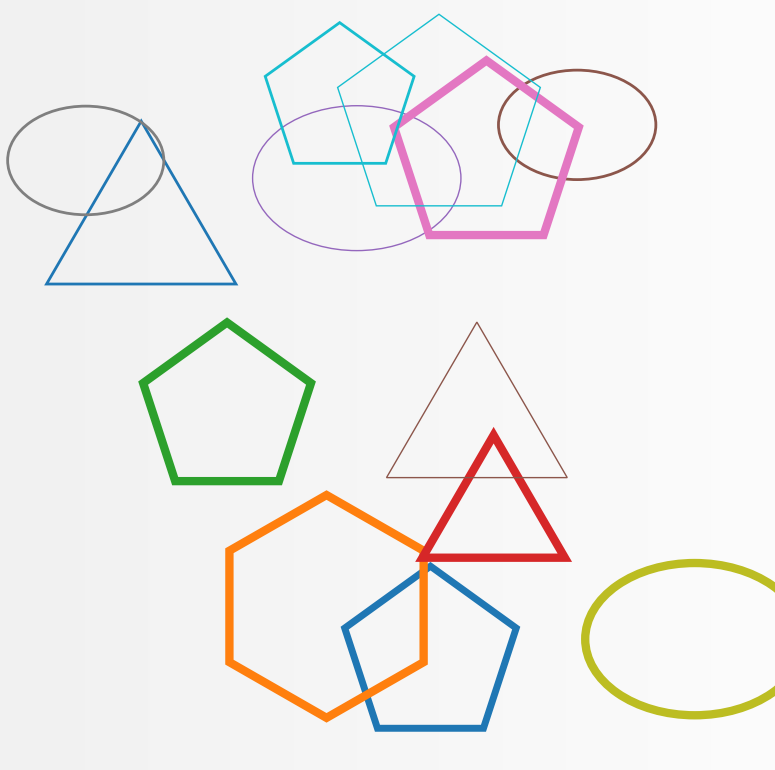[{"shape": "triangle", "thickness": 1, "radius": 0.71, "center": [0.182, 0.702]}, {"shape": "pentagon", "thickness": 2.5, "radius": 0.58, "center": [0.555, 0.148]}, {"shape": "hexagon", "thickness": 3, "radius": 0.72, "center": [0.421, 0.212]}, {"shape": "pentagon", "thickness": 3, "radius": 0.57, "center": [0.293, 0.467]}, {"shape": "triangle", "thickness": 3, "radius": 0.53, "center": [0.637, 0.329]}, {"shape": "oval", "thickness": 0.5, "radius": 0.67, "center": [0.46, 0.769]}, {"shape": "triangle", "thickness": 0.5, "radius": 0.67, "center": [0.615, 0.447]}, {"shape": "oval", "thickness": 1, "radius": 0.51, "center": [0.745, 0.838]}, {"shape": "pentagon", "thickness": 3, "radius": 0.63, "center": [0.628, 0.796]}, {"shape": "oval", "thickness": 1, "radius": 0.5, "center": [0.111, 0.792]}, {"shape": "oval", "thickness": 3, "radius": 0.71, "center": [0.896, 0.17]}, {"shape": "pentagon", "thickness": 1, "radius": 0.51, "center": [0.438, 0.87]}, {"shape": "pentagon", "thickness": 0.5, "radius": 0.69, "center": [0.566, 0.844]}]